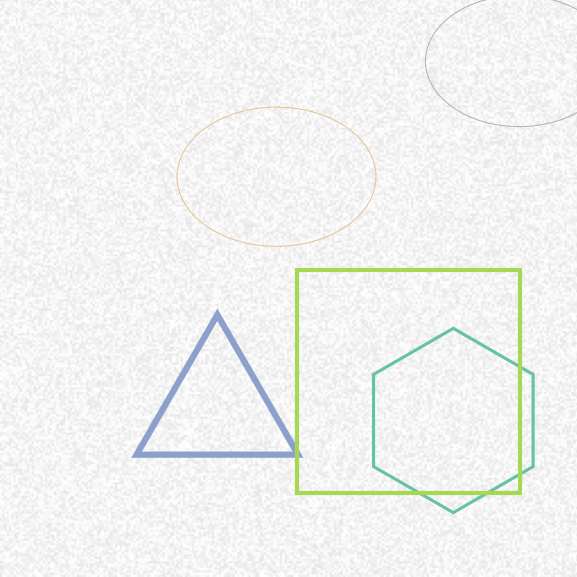[{"shape": "hexagon", "thickness": 1.5, "radius": 0.8, "center": [0.785, 0.271]}, {"shape": "triangle", "thickness": 3, "radius": 0.81, "center": [0.376, 0.293]}, {"shape": "square", "thickness": 2, "radius": 0.97, "center": [0.707, 0.338]}, {"shape": "oval", "thickness": 0.5, "radius": 0.86, "center": [0.479, 0.693]}, {"shape": "oval", "thickness": 0.5, "radius": 0.81, "center": [0.899, 0.893]}]